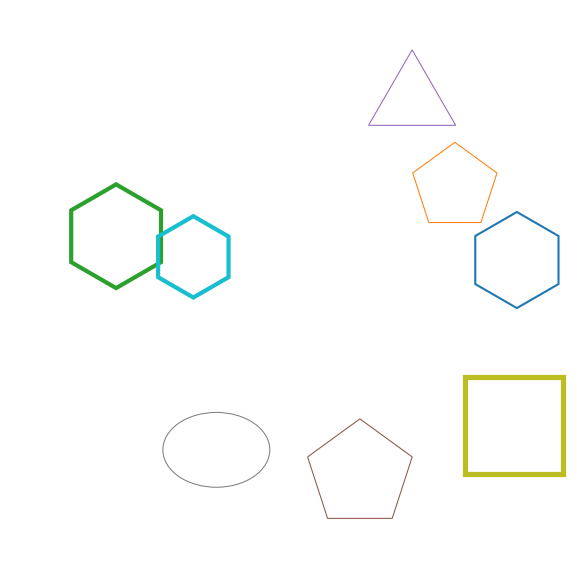[{"shape": "hexagon", "thickness": 1, "radius": 0.42, "center": [0.895, 0.549]}, {"shape": "pentagon", "thickness": 0.5, "radius": 0.38, "center": [0.788, 0.676]}, {"shape": "hexagon", "thickness": 2, "radius": 0.45, "center": [0.201, 0.59]}, {"shape": "triangle", "thickness": 0.5, "radius": 0.44, "center": [0.714, 0.826]}, {"shape": "pentagon", "thickness": 0.5, "radius": 0.48, "center": [0.623, 0.179]}, {"shape": "oval", "thickness": 0.5, "radius": 0.46, "center": [0.375, 0.22]}, {"shape": "square", "thickness": 2.5, "radius": 0.42, "center": [0.89, 0.262]}, {"shape": "hexagon", "thickness": 2, "radius": 0.35, "center": [0.335, 0.554]}]